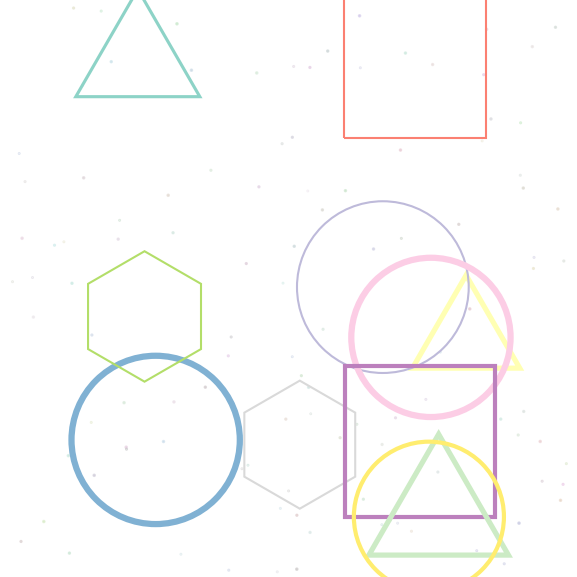[{"shape": "triangle", "thickness": 1.5, "radius": 0.62, "center": [0.239, 0.894]}, {"shape": "triangle", "thickness": 2.5, "radius": 0.54, "center": [0.807, 0.415]}, {"shape": "circle", "thickness": 1, "radius": 0.74, "center": [0.663, 0.502]}, {"shape": "square", "thickness": 1, "radius": 0.62, "center": [0.719, 0.883]}, {"shape": "circle", "thickness": 3, "radius": 0.73, "center": [0.27, 0.237]}, {"shape": "hexagon", "thickness": 1, "radius": 0.56, "center": [0.25, 0.451]}, {"shape": "circle", "thickness": 3, "radius": 0.69, "center": [0.746, 0.415]}, {"shape": "hexagon", "thickness": 1, "radius": 0.55, "center": [0.519, 0.229]}, {"shape": "square", "thickness": 2, "radius": 0.65, "center": [0.727, 0.235]}, {"shape": "triangle", "thickness": 2.5, "radius": 0.7, "center": [0.76, 0.108]}, {"shape": "circle", "thickness": 2, "radius": 0.65, "center": [0.743, 0.104]}]